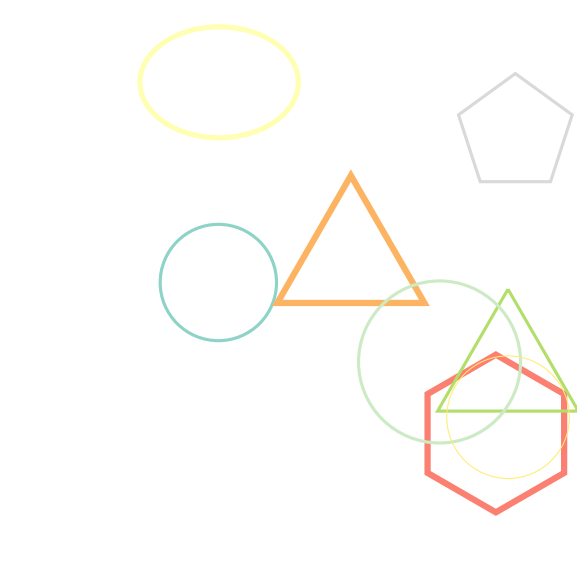[{"shape": "circle", "thickness": 1.5, "radius": 0.5, "center": [0.378, 0.51]}, {"shape": "oval", "thickness": 2.5, "radius": 0.69, "center": [0.379, 0.857]}, {"shape": "hexagon", "thickness": 3, "radius": 0.68, "center": [0.859, 0.248]}, {"shape": "triangle", "thickness": 3, "radius": 0.74, "center": [0.608, 0.548]}, {"shape": "triangle", "thickness": 1.5, "radius": 0.7, "center": [0.88, 0.358]}, {"shape": "pentagon", "thickness": 1.5, "radius": 0.52, "center": [0.892, 0.768]}, {"shape": "circle", "thickness": 1.5, "radius": 0.7, "center": [0.761, 0.372]}, {"shape": "circle", "thickness": 0.5, "radius": 0.53, "center": [0.88, 0.277]}]